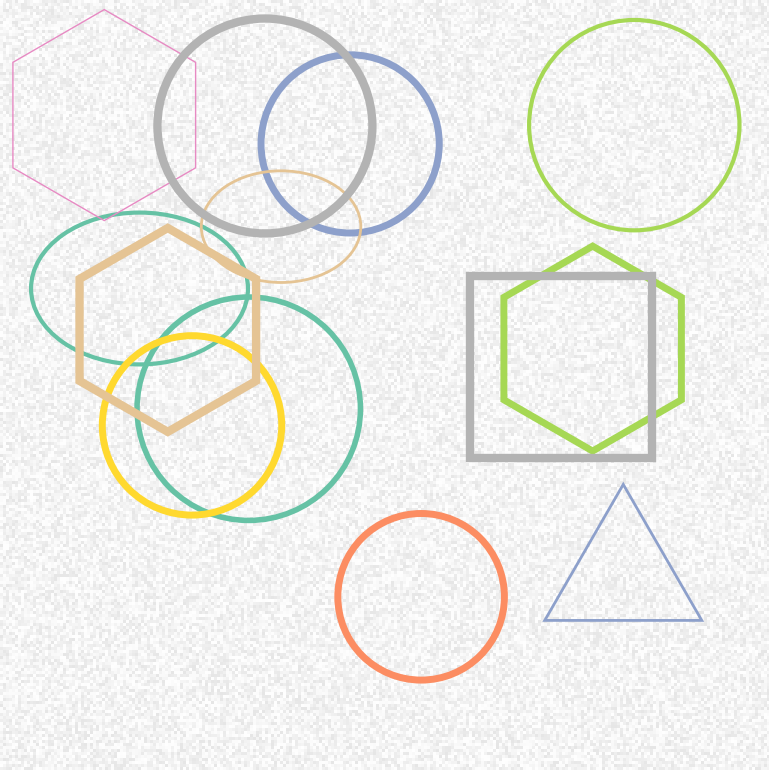[{"shape": "oval", "thickness": 1.5, "radius": 0.7, "center": [0.181, 0.625]}, {"shape": "circle", "thickness": 2, "radius": 0.73, "center": [0.323, 0.469]}, {"shape": "circle", "thickness": 2.5, "radius": 0.54, "center": [0.547, 0.225]}, {"shape": "triangle", "thickness": 1, "radius": 0.59, "center": [0.809, 0.253]}, {"shape": "circle", "thickness": 2.5, "radius": 0.58, "center": [0.455, 0.813]}, {"shape": "hexagon", "thickness": 0.5, "radius": 0.68, "center": [0.135, 0.851]}, {"shape": "hexagon", "thickness": 2.5, "radius": 0.67, "center": [0.77, 0.547]}, {"shape": "circle", "thickness": 1.5, "radius": 0.68, "center": [0.824, 0.837]}, {"shape": "circle", "thickness": 2.5, "radius": 0.58, "center": [0.249, 0.448]}, {"shape": "hexagon", "thickness": 3, "radius": 0.66, "center": [0.218, 0.572]}, {"shape": "oval", "thickness": 1, "radius": 0.52, "center": [0.365, 0.706]}, {"shape": "square", "thickness": 3, "radius": 0.59, "center": [0.729, 0.523]}, {"shape": "circle", "thickness": 3, "radius": 0.7, "center": [0.344, 0.836]}]